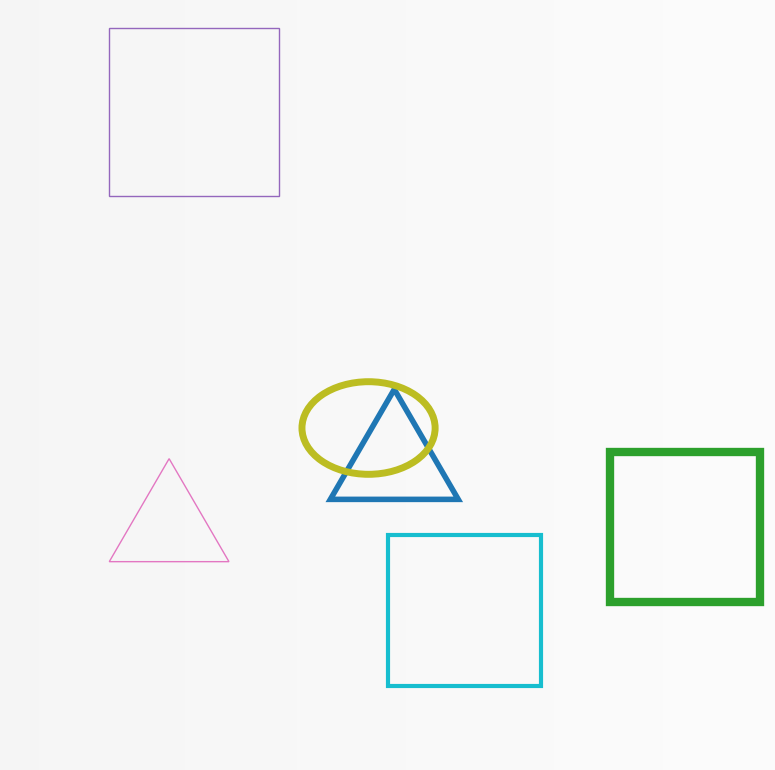[{"shape": "triangle", "thickness": 2, "radius": 0.48, "center": [0.509, 0.399]}, {"shape": "square", "thickness": 3, "radius": 0.49, "center": [0.884, 0.315]}, {"shape": "square", "thickness": 0.5, "radius": 0.55, "center": [0.25, 0.854]}, {"shape": "triangle", "thickness": 0.5, "radius": 0.45, "center": [0.218, 0.315]}, {"shape": "oval", "thickness": 2.5, "radius": 0.43, "center": [0.476, 0.444]}, {"shape": "square", "thickness": 1.5, "radius": 0.49, "center": [0.6, 0.207]}]